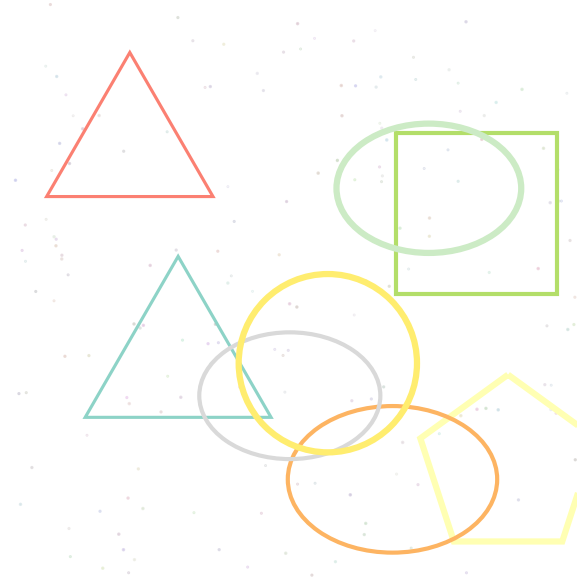[{"shape": "triangle", "thickness": 1.5, "radius": 0.93, "center": [0.308, 0.369]}, {"shape": "pentagon", "thickness": 3, "radius": 0.8, "center": [0.88, 0.191]}, {"shape": "triangle", "thickness": 1.5, "radius": 0.83, "center": [0.225, 0.742]}, {"shape": "oval", "thickness": 2, "radius": 0.91, "center": [0.68, 0.169]}, {"shape": "square", "thickness": 2, "radius": 0.7, "center": [0.826, 0.63]}, {"shape": "oval", "thickness": 2, "radius": 0.78, "center": [0.502, 0.314]}, {"shape": "oval", "thickness": 3, "radius": 0.8, "center": [0.743, 0.673]}, {"shape": "circle", "thickness": 3, "radius": 0.77, "center": [0.568, 0.37]}]